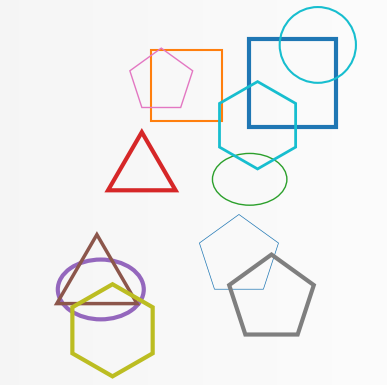[{"shape": "square", "thickness": 3, "radius": 0.57, "center": [0.755, 0.784]}, {"shape": "pentagon", "thickness": 0.5, "radius": 0.54, "center": [0.617, 0.336]}, {"shape": "square", "thickness": 1.5, "radius": 0.46, "center": [0.482, 0.778]}, {"shape": "oval", "thickness": 1, "radius": 0.48, "center": [0.644, 0.534]}, {"shape": "triangle", "thickness": 3, "radius": 0.5, "center": [0.366, 0.556]}, {"shape": "oval", "thickness": 3, "radius": 0.55, "center": [0.26, 0.248]}, {"shape": "triangle", "thickness": 2.5, "radius": 0.6, "center": [0.25, 0.271]}, {"shape": "pentagon", "thickness": 1, "radius": 0.43, "center": [0.416, 0.79]}, {"shape": "pentagon", "thickness": 3, "radius": 0.57, "center": [0.701, 0.224]}, {"shape": "hexagon", "thickness": 3, "radius": 0.6, "center": [0.29, 0.142]}, {"shape": "hexagon", "thickness": 2, "radius": 0.57, "center": [0.665, 0.675]}, {"shape": "circle", "thickness": 1.5, "radius": 0.49, "center": [0.82, 0.883]}]